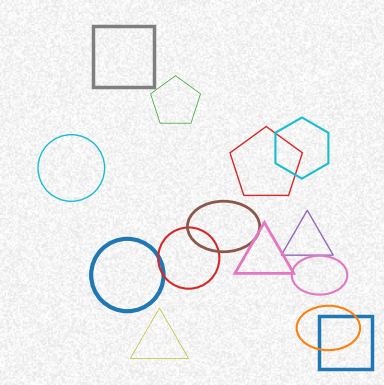[{"shape": "square", "thickness": 2.5, "radius": 0.34, "center": [0.897, 0.111]}, {"shape": "circle", "thickness": 3, "radius": 0.47, "center": [0.331, 0.286]}, {"shape": "oval", "thickness": 1.5, "radius": 0.41, "center": [0.853, 0.148]}, {"shape": "pentagon", "thickness": 0.5, "radius": 0.34, "center": [0.456, 0.735]}, {"shape": "pentagon", "thickness": 1, "radius": 0.49, "center": [0.691, 0.572]}, {"shape": "circle", "thickness": 1.5, "radius": 0.4, "center": [0.49, 0.33]}, {"shape": "triangle", "thickness": 1, "radius": 0.39, "center": [0.798, 0.376]}, {"shape": "oval", "thickness": 2, "radius": 0.47, "center": [0.581, 0.412]}, {"shape": "oval", "thickness": 1.5, "radius": 0.36, "center": [0.83, 0.285]}, {"shape": "triangle", "thickness": 2, "radius": 0.44, "center": [0.687, 0.334]}, {"shape": "square", "thickness": 2.5, "radius": 0.4, "center": [0.321, 0.853]}, {"shape": "triangle", "thickness": 0.5, "radius": 0.44, "center": [0.414, 0.113]}, {"shape": "circle", "thickness": 1, "radius": 0.43, "center": [0.185, 0.564]}, {"shape": "hexagon", "thickness": 1.5, "radius": 0.4, "center": [0.784, 0.616]}]